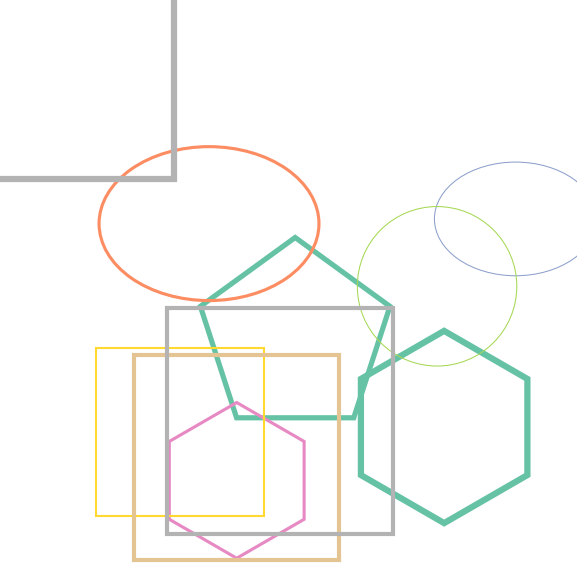[{"shape": "hexagon", "thickness": 3, "radius": 0.83, "center": [0.769, 0.26]}, {"shape": "pentagon", "thickness": 2.5, "radius": 0.86, "center": [0.511, 0.415]}, {"shape": "oval", "thickness": 1.5, "radius": 0.95, "center": [0.362, 0.612]}, {"shape": "oval", "thickness": 0.5, "radius": 0.7, "center": [0.893, 0.62]}, {"shape": "hexagon", "thickness": 1.5, "radius": 0.67, "center": [0.41, 0.167]}, {"shape": "circle", "thickness": 0.5, "radius": 0.69, "center": [0.757, 0.503]}, {"shape": "square", "thickness": 1, "radius": 0.73, "center": [0.312, 0.251]}, {"shape": "square", "thickness": 2, "radius": 0.89, "center": [0.41, 0.207]}, {"shape": "square", "thickness": 2, "radius": 0.98, "center": [0.485, 0.27]}, {"shape": "square", "thickness": 3, "radius": 0.8, "center": [0.141, 0.85]}]